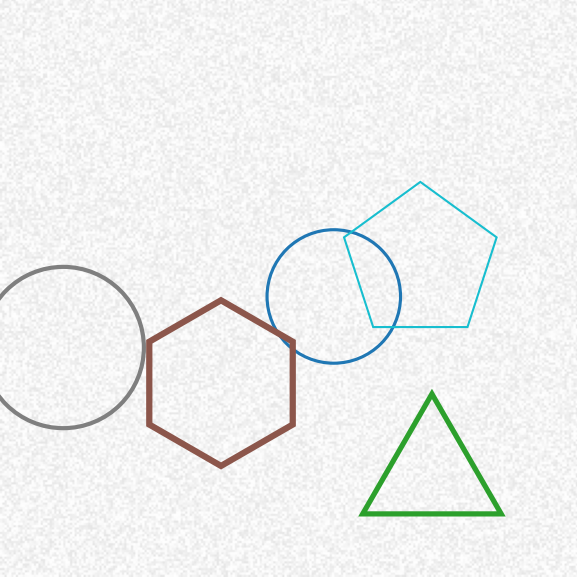[{"shape": "circle", "thickness": 1.5, "radius": 0.58, "center": [0.578, 0.486]}, {"shape": "triangle", "thickness": 2.5, "radius": 0.69, "center": [0.748, 0.178]}, {"shape": "hexagon", "thickness": 3, "radius": 0.72, "center": [0.383, 0.336]}, {"shape": "circle", "thickness": 2, "radius": 0.7, "center": [0.109, 0.397]}, {"shape": "pentagon", "thickness": 1, "radius": 0.69, "center": [0.728, 0.545]}]